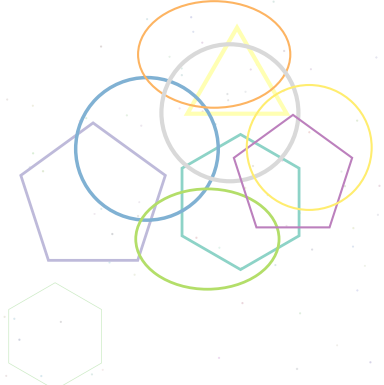[{"shape": "hexagon", "thickness": 2, "radius": 0.88, "center": [0.625, 0.475]}, {"shape": "triangle", "thickness": 3, "radius": 0.75, "center": [0.616, 0.779]}, {"shape": "pentagon", "thickness": 2, "radius": 0.99, "center": [0.242, 0.483]}, {"shape": "circle", "thickness": 2.5, "radius": 0.93, "center": [0.382, 0.613]}, {"shape": "oval", "thickness": 1.5, "radius": 0.99, "center": [0.556, 0.859]}, {"shape": "oval", "thickness": 2, "radius": 0.93, "center": [0.539, 0.379]}, {"shape": "circle", "thickness": 3, "radius": 0.89, "center": [0.597, 0.707]}, {"shape": "pentagon", "thickness": 1.5, "radius": 0.81, "center": [0.761, 0.54]}, {"shape": "hexagon", "thickness": 0.5, "radius": 0.7, "center": [0.143, 0.127]}, {"shape": "circle", "thickness": 1.5, "radius": 0.81, "center": [0.803, 0.617]}]